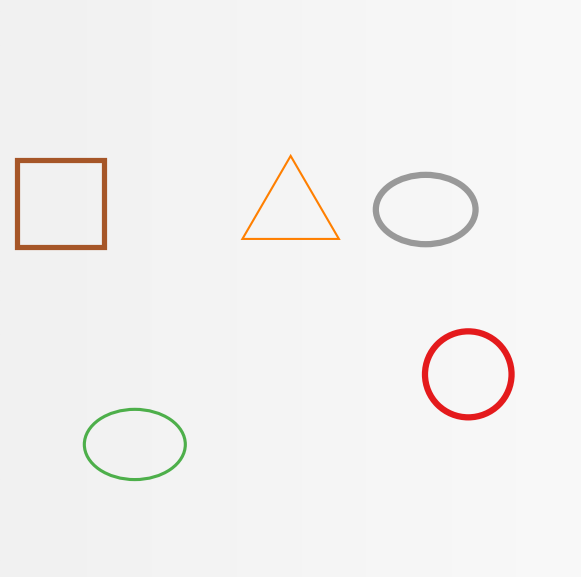[{"shape": "circle", "thickness": 3, "radius": 0.37, "center": [0.806, 0.351]}, {"shape": "oval", "thickness": 1.5, "radius": 0.43, "center": [0.232, 0.229]}, {"shape": "triangle", "thickness": 1, "radius": 0.48, "center": [0.5, 0.633]}, {"shape": "square", "thickness": 2.5, "radius": 0.37, "center": [0.105, 0.647]}, {"shape": "oval", "thickness": 3, "radius": 0.43, "center": [0.732, 0.636]}]